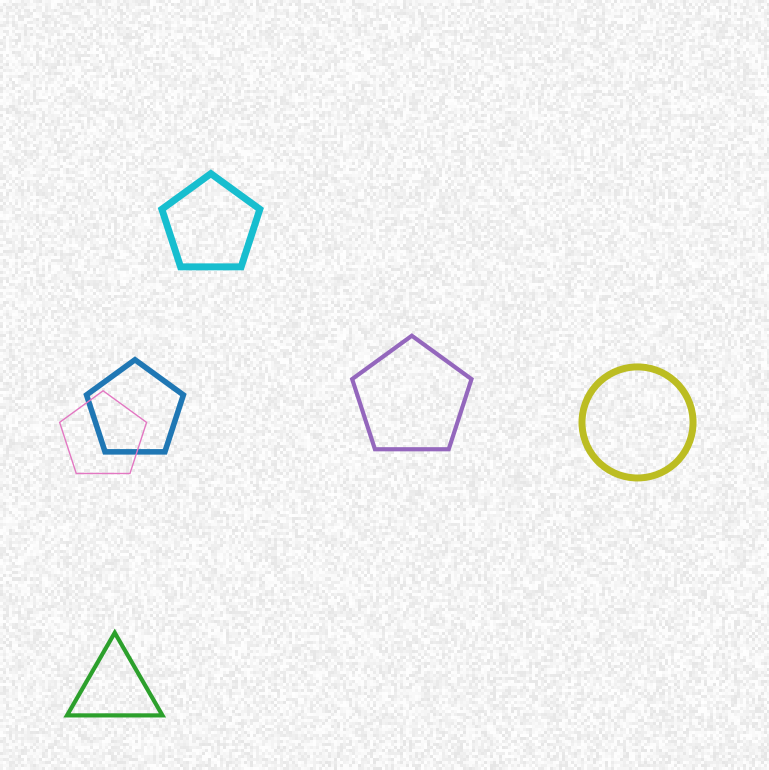[{"shape": "pentagon", "thickness": 2, "radius": 0.33, "center": [0.175, 0.467]}, {"shape": "triangle", "thickness": 1.5, "radius": 0.36, "center": [0.149, 0.107]}, {"shape": "pentagon", "thickness": 1.5, "radius": 0.41, "center": [0.535, 0.482]}, {"shape": "pentagon", "thickness": 0.5, "radius": 0.3, "center": [0.134, 0.433]}, {"shape": "circle", "thickness": 2.5, "radius": 0.36, "center": [0.828, 0.451]}, {"shape": "pentagon", "thickness": 2.5, "radius": 0.33, "center": [0.274, 0.708]}]